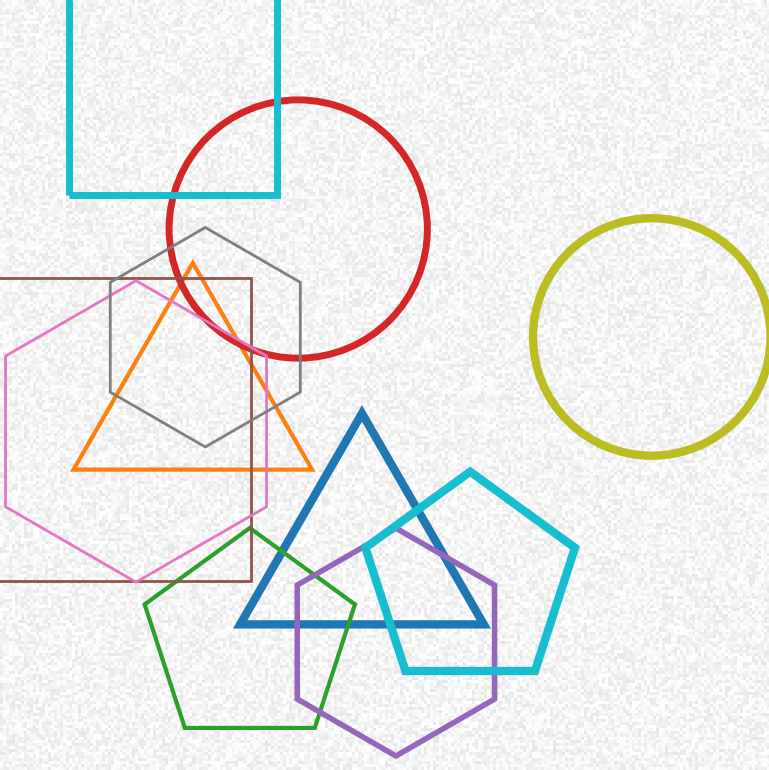[{"shape": "triangle", "thickness": 3, "radius": 0.91, "center": [0.47, 0.28]}, {"shape": "triangle", "thickness": 1.5, "radius": 0.89, "center": [0.25, 0.48]}, {"shape": "pentagon", "thickness": 1.5, "radius": 0.72, "center": [0.324, 0.171]}, {"shape": "circle", "thickness": 2.5, "radius": 0.84, "center": [0.387, 0.703]}, {"shape": "hexagon", "thickness": 2, "radius": 0.74, "center": [0.514, 0.166]}, {"shape": "square", "thickness": 1, "radius": 0.98, "center": [0.129, 0.442]}, {"shape": "hexagon", "thickness": 1, "radius": 0.98, "center": [0.177, 0.44]}, {"shape": "hexagon", "thickness": 1, "radius": 0.71, "center": [0.267, 0.562]}, {"shape": "circle", "thickness": 3, "radius": 0.77, "center": [0.846, 0.562]}, {"shape": "pentagon", "thickness": 3, "radius": 0.72, "center": [0.611, 0.244]}, {"shape": "square", "thickness": 2.5, "radius": 0.67, "center": [0.224, 0.882]}]